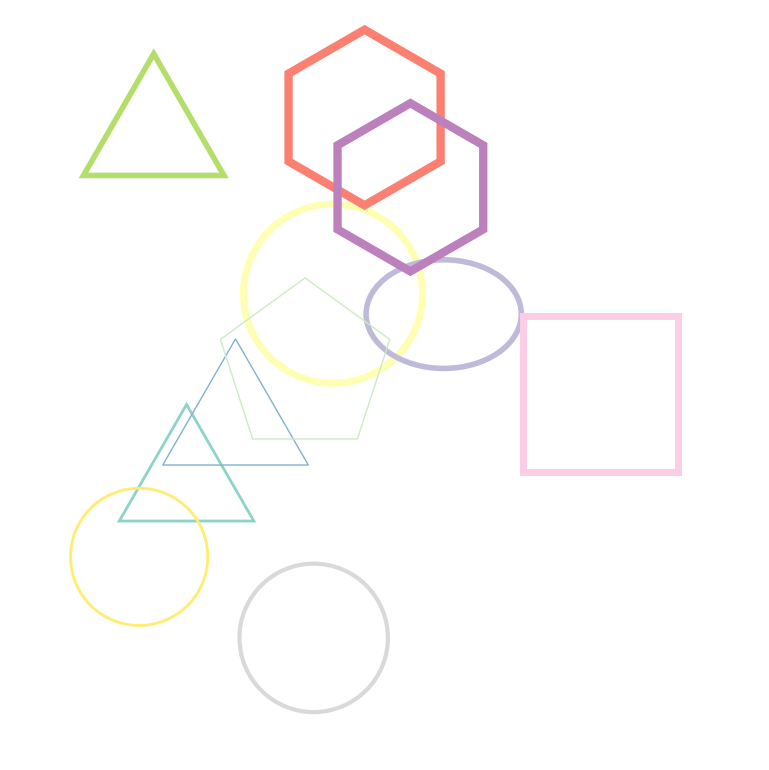[{"shape": "triangle", "thickness": 1, "radius": 0.5, "center": [0.242, 0.374]}, {"shape": "circle", "thickness": 2.5, "radius": 0.58, "center": [0.432, 0.619]}, {"shape": "oval", "thickness": 2, "radius": 0.5, "center": [0.576, 0.592]}, {"shape": "hexagon", "thickness": 3, "radius": 0.57, "center": [0.473, 0.847]}, {"shape": "triangle", "thickness": 0.5, "radius": 0.55, "center": [0.306, 0.451]}, {"shape": "triangle", "thickness": 2, "radius": 0.53, "center": [0.2, 0.825]}, {"shape": "square", "thickness": 2.5, "radius": 0.5, "center": [0.78, 0.489]}, {"shape": "circle", "thickness": 1.5, "radius": 0.48, "center": [0.407, 0.172]}, {"shape": "hexagon", "thickness": 3, "radius": 0.55, "center": [0.533, 0.757]}, {"shape": "pentagon", "thickness": 0.5, "radius": 0.58, "center": [0.396, 0.523]}, {"shape": "circle", "thickness": 1, "radius": 0.45, "center": [0.181, 0.277]}]